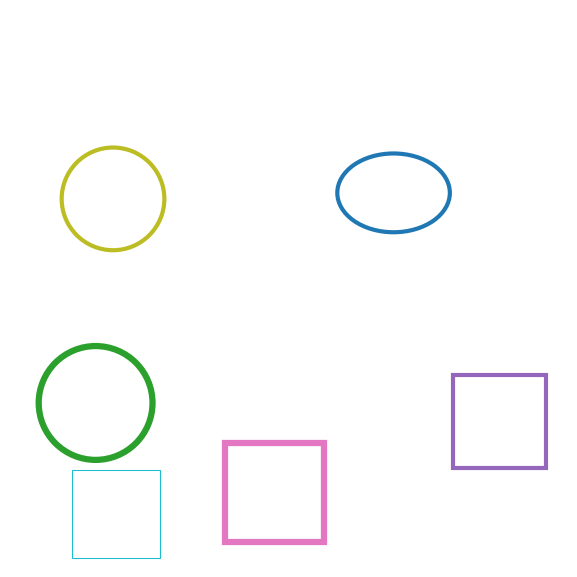[{"shape": "oval", "thickness": 2, "radius": 0.49, "center": [0.682, 0.665]}, {"shape": "circle", "thickness": 3, "radius": 0.49, "center": [0.166, 0.301]}, {"shape": "square", "thickness": 2, "radius": 0.4, "center": [0.865, 0.269]}, {"shape": "square", "thickness": 3, "radius": 0.43, "center": [0.475, 0.147]}, {"shape": "circle", "thickness": 2, "radius": 0.44, "center": [0.196, 0.655]}, {"shape": "square", "thickness": 0.5, "radius": 0.38, "center": [0.202, 0.109]}]